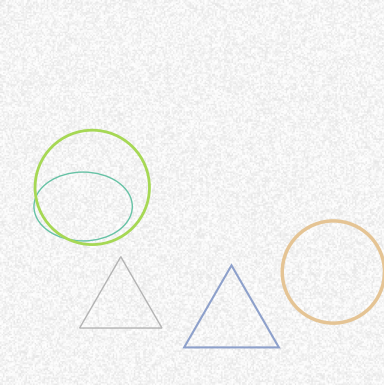[{"shape": "oval", "thickness": 1, "radius": 0.64, "center": [0.216, 0.464]}, {"shape": "triangle", "thickness": 1.5, "radius": 0.71, "center": [0.601, 0.169]}, {"shape": "circle", "thickness": 2, "radius": 0.74, "center": [0.24, 0.513]}, {"shape": "circle", "thickness": 2.5, "radius": 0.66, "center": [0.866, 0.293]}, {"shape": "triangle", "thickness": 1, "radius": 0.62, "center": [0.314, 0.21]}]